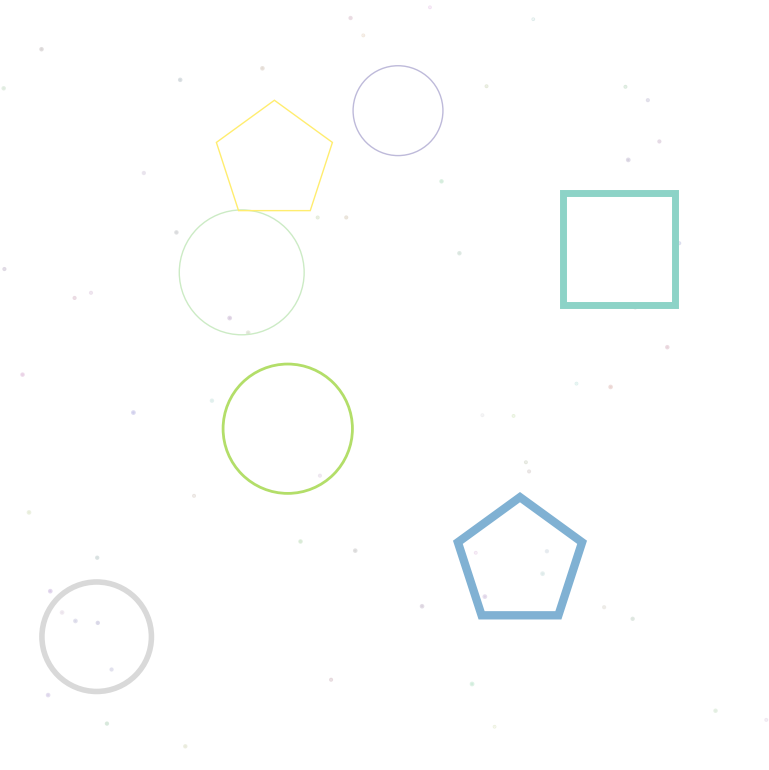[{"shape": "square", "thickness": 2.5, "radius": 0.36, "center": [0.804, 0.677]}, {"shape": "circle", "thickness": 0.5, "radius": 0.29, "center": [0.517, 0.856]}, {"shape": "pentagon", "thickness": 3, "radius": 0.42, "center": [0.675, 0.27]}, {"shape": "circle", "thickness": 1, "radius": 0.42, "center": [0.374, 0.443]}, {"shape": "circle", "thickness": 2, "radius": 0.36, "center": [0.126, 0.173]}, {"shape": "circle", "thickness": 0.5, "radius": 0.41, "center": [0.314, 0.646]}, {"shape": "pentagon", "thickness": 0.5, "radius": 0.4, "center": [0.356, 0.791]}]